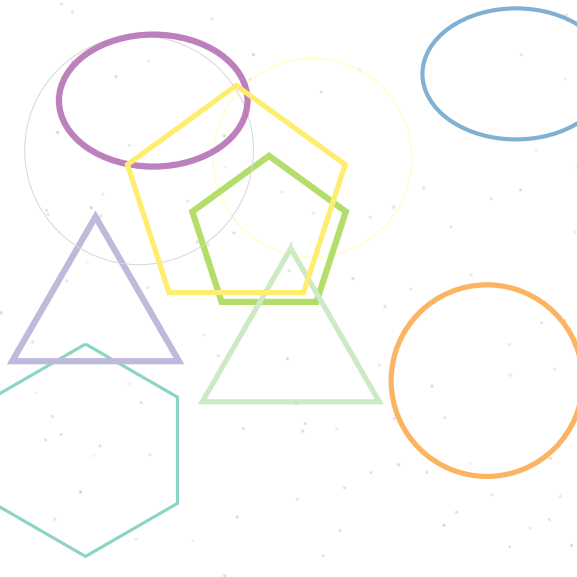[{"shape": "hexagon", "thickness": 1.5, "radius": 0.92, "center": [0.148, 0.219]}, {"shape": "circle", "thickness": 0.5, "radius": 0.86, "center": [0.541, 0.726]}, {"shape": "triangle", "thickness": 3, "radius": 0.83, "center": [0.165, 0.457]}, {"shape": "oval", "thickness": 2, "radius": 0.81, "center": [0.894, 0.871]}, {"shape": "circle", "thickness": 2.5, "radius": 0.83, "center": [0.843, 0.34]}, {"shape": "pentagon", "thickness": 3, "radius": 0.7, "center": [0.466, 0.589]}, {"shape": "circle", "thickness": 0.5, "radius": 0.99, "center": [0.241, 0.739]}, {"shape": "oval", "thickness": 3, "radius": 0.82, "center": [0.265, 0.825]}, {"shape": "triangle", "thickness": 2.5, "radius": 0.88, "center": [0.504, 0.392]}, {"shape": "pentagon", "thickness": 2.5, "radius": 0.99, "center": [0.409, 0.653]}]